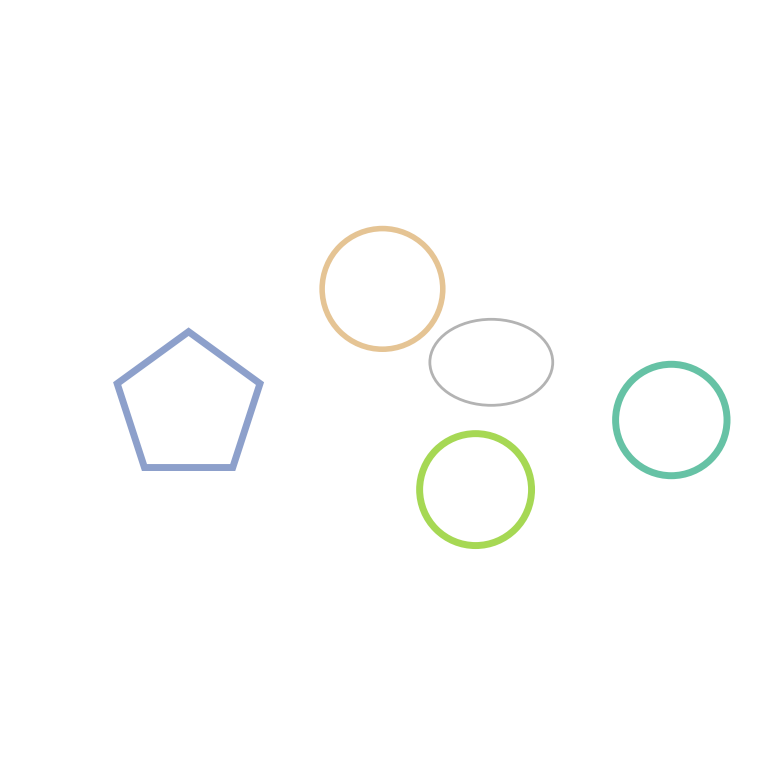[{"shape": "circle", "thickness": 2.5, "radius": 0.36, "center": [0.872, 0.455]}, {"shape": "pentagon", "thickness": 2.5, "radius": 0.49, "center": [0.245, 0.472]}, {"shape": "circle", "thickness": 2.5, "radius": 0.36, "center": [0.618, 0.364]}, {"shape": "circle", "thickness": 2, "radius": 0.39, "center": [0.497, 0.625]}, {"shape": "oval", "thickness": 1, "radius": 0.4, "center": [0.638, 0.529]}]